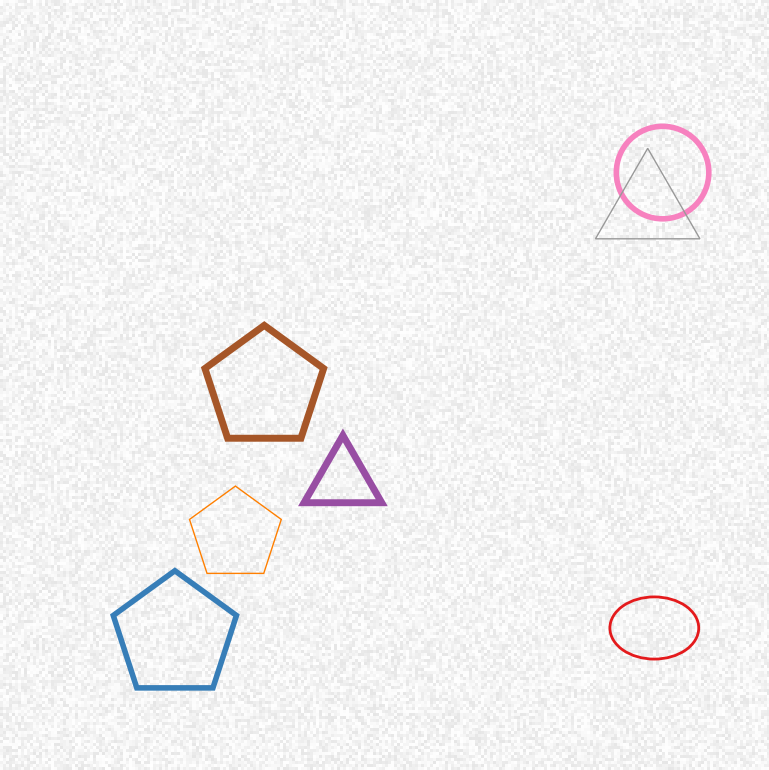[{"shape": "oval", "thickness": 1, "radius": 0.29, "center": [0.85, 0.184]}, {"shape": "pentagon", "thickness": 2, "radius": 0.42, "center": [0.227, 0.175]}, {"shape": "triangle", "thickness": 2.5, "radius": 0.29, "center": [0.445, 0.376]}, {"shape": "pentagon", "thickness": 0.5, "radius": 0.31, "center": [0.306, 0.306]}, {"shape": "pentagon", "thickness": 2.5, "radius": 0.41, "center": [0.343, 0.496]}, {"shape": "circle", "thickness": 2, "radius": 0.3, "center": [0.86, 0.776]}, {"shape": "triangle", "thickness": 0.5, "radius": 0.39, "center": [0.841, 0.729]}]